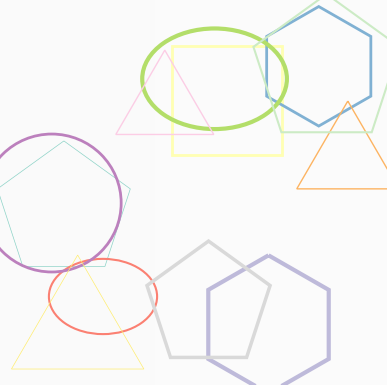[{"shape": "pentagon", "thickness": 0.5, "radius": 0.9, "center": [0.165, 0.454]}, {"shape": "square", "thickness": 2, "radius": 0.71, "center": [0.586, 0.739]}, {"shape": "hexagon", "thickness": 3, "radius": 0.9, "center": [0.693, 0.157]}, {"shape": "oval", "thickness": 1.5, "radius": 0.7, "center": [0.266, 0.23]}, {"shape": "hexagon", "thickness": 2, "radius": 0.78, "center": [0.823, 0.828]}, {"shape": "triangle", "thickness": 1, "radius": 0.76, "center": [0.898, 0.585]}, {"shape": "oval", "thickness": 3, "radius": 0.93, "center": [0.554, 0.795]}, {"shape": "triangle", "thickness": 1, "radius": 0.73, "center": [0.425, 0.724]}, {"shape": "pentagon", "thickness": 2.5, "radius": 0.84, "center": [0.538, 0.207]}, {"shape": "circle", "thickness": 2, "radius": 0.9, "center": [0.134, 0.473]}, {"shape": "pentagon", "thickness": 1.5, "radius": 0.99, "center": [0.843, 0.817]}, {"shape": "triangle", "thickness": 0.5, "radius": 0.99, "center": [0.2, 0.14]}]